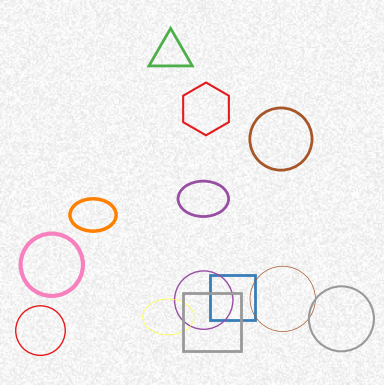[{"shape": "hexagon", "thickness": 1.5, "radius": 0.34, "center": [0.535, 0.717]}, {"shape": "circle", "thickness": 1, "radius": 0.32, "center": [0.105, 0.141]}, {"shape": "square", "thickness": 2, "radius": 0.29, "center": [0.605, 0.228]}, {"shape": "triangle", "thickness": 2, "radius": 0.33, "center": [0.443, 0.861]}, {"shape": "oval", "thickness": 2, "radius": 0.33, "center": [0.528, 0.484]}, {"shape": "circle", "thickness": 1, "radius": 0.38, "center": [0.529, 0.22]}, {"shape": "oval", "thickness": 2.5, "radius": 0.3, "center": [0.242, 0.442]}, {"shape": "oval", "thickness": 0.5, "radius": 0.33, "center": [0.437, 0.177]}, {"shape": "circle", "thickness": 2, "radius": 0.4, "center": [0.73, 0.639]}, {"shape": "circle", "thickness": 0.5, "radius": 0.42, "center": [0.734, 0.224]}, {"shape": "circle", "thickness": 3, "radius": 0.4, "center": [0.135, 0.312]}, {"shape": "circle", "thickness": 1.5, "radius": 0.42, "center": [0.887, 0.172]}, {"shape": "square", "thickness": 2, "radius": 0.38, "center": [0.551, 0.163]}]